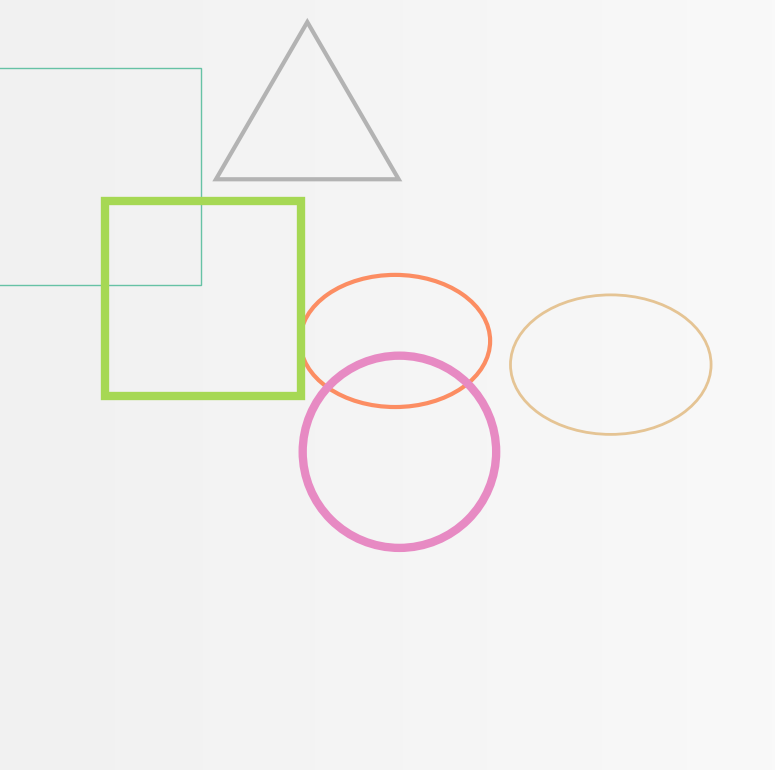[{"shape": "square", "thickness": 0.5, "radius": 0.7, "center": [0.119, 0.771]}, {"shape": "oval", "thickness": 1.5, "radius": 0.61, "center": [0.51, 0.557]}, {"shape": "circle", "thickness": 3, "radius": 0.62, "center": [0.515, 0.413]}, {"shape": "square", "thickness": 3, "radius": 0.63, "center": [0.262, 0.612]}, {"shape": "oval", "thickness": 1, "radius": 0.65, "center": [0.788, 0.526]}, {"shape": "triangle", "thickness": 1.5, "radius": 0.68, "center": [0.397, 0.835]}]